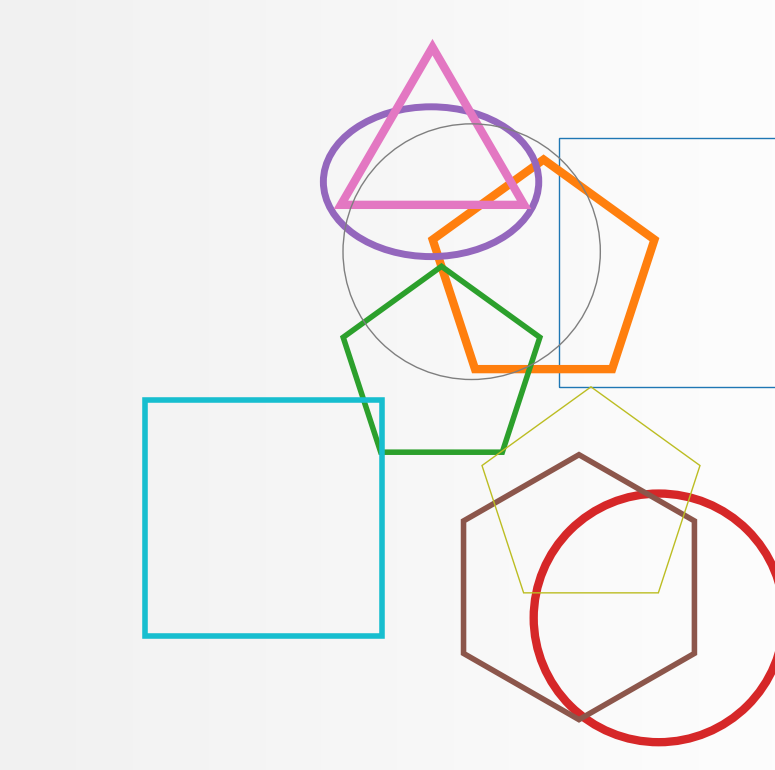[{"shape": "square", "thickness": 0.5, "radius": 0.81, "center": [0.882, 0.659]}, {"shape": "pentagon", "thickness": 3, "radius": 0.75, "center": [0.701, 0.642]}, {"shape": "pentagon", "thickness": 2, "radius": 0.67, "center": [0.57, 0.521]}, {"shape": "circle", "thickness": 3, "radius": 0.81, "center": [0.85, 0.198]}, {"shape": "oval", "thickness": 2.5, "radius": 0.69, "center": [0.556, 0.764]}, {"shape": "hexagon", "thickness": 2, "radius": 0.86, "center": [0.747, 0.237]}, {"shape": "triangle", "thickness": 3, "radius": 0.68, "center": [0.558, 0.802]}, {"shape": "circle", "thickness": 0.5, "radius": 0.83, "center": [0.609, 0.673]}, {"shape": "pentagon", "thickness": 0.5, "radius": 0.74, "center": [0.763, 0.35]}, {"shape": "square", "thickness": 2, "radius": 0.77, "center": [0.34, 0.327]}]